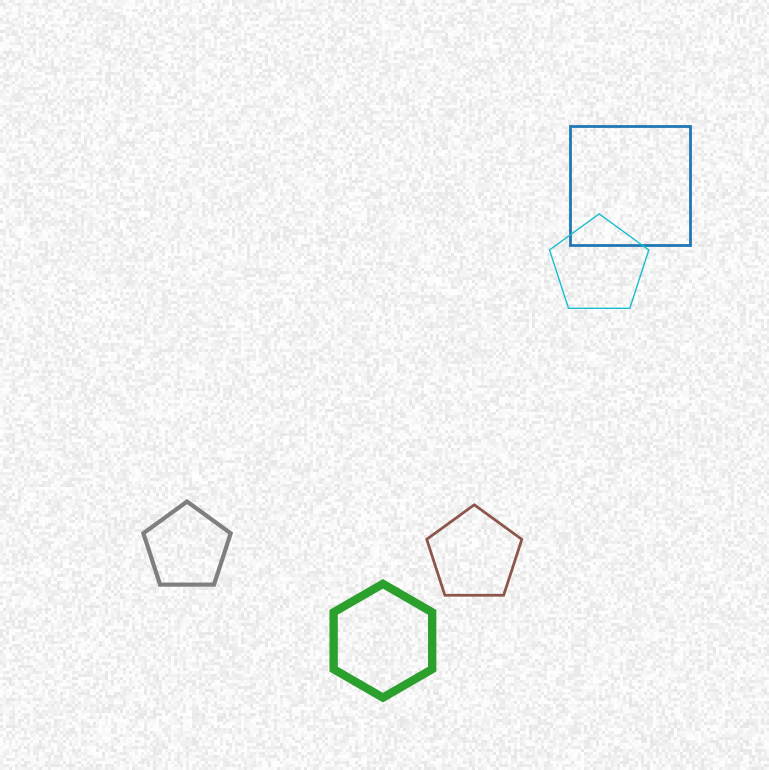[{"shape": "square", "thickness": 1, "radius": 0.39, "center": [0.818, 0.759]}, {"shape": "hexagon", "thickness": 3, "radius": 0.37, "center": [0.497, 0.168]}, {"shape": "pentagon", "thickness": 1, "radius": 0.32, "center": [0.616, 0.279]}, {"shape": "pentagon", "thickness": 1.5, "radius": 0.3, "center": [0.243, 0.289]}, {"shape": "pentagon", "thickness": 0.5, "radius": 0.34, "center": [0.778, 0.654]}]